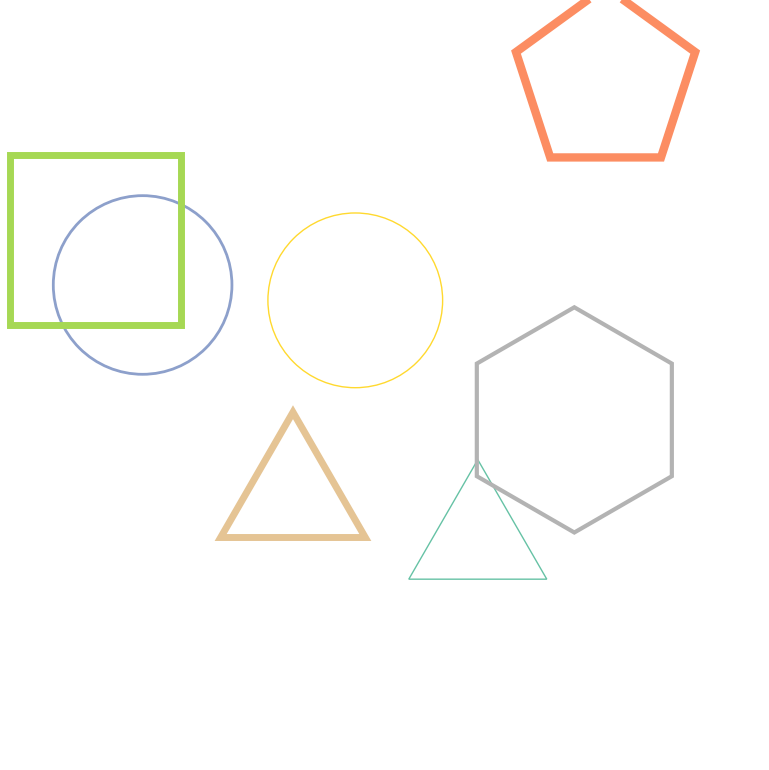[{"shape": "triangle", "thickness": 0.5, "radius": 0.52, "center": [0.621, 0.3]}, {"shape": "pentagon", "thickness": 3, "radius": 0.61, "center": [0.786, 0.895]}, {"shape": "circle", "thickness": 1, "radius": 0.58, "center": [0.185, 0.63]}, {"shape": "square", "thickness": 2.5, "radius": 0.55, "center": [0.124, 0.688]}, {"shape": "circle", "thickness": 0.5, "radius": 0.57, "center": [0.461, 0.61]}, {"shape": "triangle", "thickness": 2.5, "radius": 0.54, "center": [0.381, 0.356]}, {"shape": "hexagon", "thickness": 1.5, "radius": 0.73, "center": [0.746, 0.455]}]